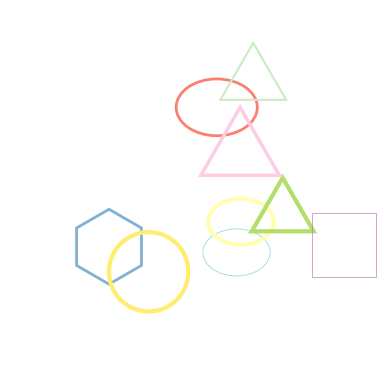[{"shape": "oval", "thickness": 0.5, "radius": 0.44, "center": [0.614, 0.344]}, {"shape": "oval", "thickness": 3, "radius": 0.43, "center": [0.626, 0.424]}, {"shape": "oval", "thickness": 2, "radius": 0.53, "center": [0.563, 0.721]}, {"shape": "hexagon", "thickness": 2, "radius": 0.49, "center": [0.283, 0.359]}, {"shape": "triangle", "thickness": 3, "radius": 0.46, "center": [0.734, 0.446]}, {"shape": "triangle", "thickness": 2.5, "radius": 0.59, "center": [0.624, 0.603]}, {"shape": "square", "thickness": 0.5, "radius": 0.42, "center": [0.894, 0.363]}, {"shape": "triangle", "thickness": 1.5, "radius": 0.49, "center": [0.658, 0.79]}, {"shape": "circle", "thickness": 3, "radius": 0.51, "center": [0.386, 0.294]}]